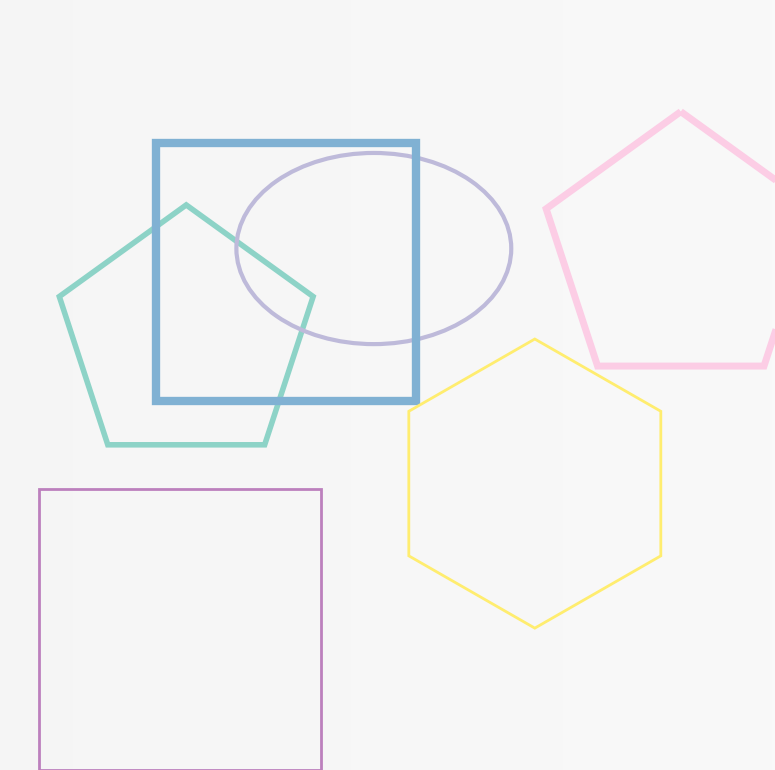[{"shape": "pentagon", "thickness": 2, "radius": 0.86, "center": [0.24, 0.562]}, {"shape": "oval", "thickness": 1.5, "radius": 0.89, "center": [0.482, 0.677]}, {"shape": "square", "thickness": 3, "radius": 0.84, "center": [0.369, 0.647]}, {"shape": "pentagon", "thickness": 2.5, "radius": 0.91, "center": [0.878, 0.672]}, {"shape": "square", "thickness": 1, "radius": 0.91, "center": [0.232, 0.182]}, {"shape": "hexagon", "thickness": 1, "radius": 0.94, "center": [0.69, 0.372]}]